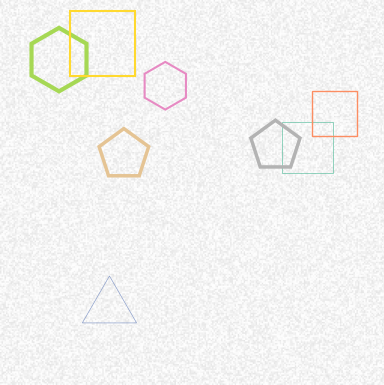[{"shape": "square", "thickness": 0.5, "radius": 0.33, "center": [0.798, 0.618]}, {"shape": "square", "thickness": 1, "radius": 0.29, "center": [0.869, 0.705]}, {"shape": "triangle", "thickness": 0.5, "radius": 0.41, "center": [0.284, 0.202]}, {"shape": "hexagon", "thickness": 1.5, "radius": 0.31, "center": [0.429, 0.777]}, {"shape": "hexagon", "thickness": 3, "radius": 0.41, "center": [0.153, 0.845]}, {"shape": "square", "thickness": 1.5, "radius": 0.42, "center": [0.266, 0.887]}, {"shape": "pentagon", "thickness": 2.5, "radius": 0.34, "center": [0.322, 0.598]}, {"shape": "pentagon", "thickness": 2.5, "radius": 0.34, "center": [0.715, 0.621]}]